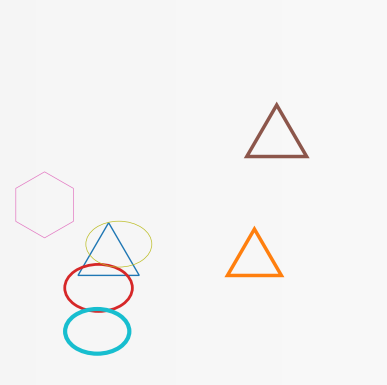[{"shape": "triangle", "thickness": 1, "radius": 0.46, "center": [0.28, 0.33]}, {"shape": "triangle", "thickness": 2.5, "radius": 0.4, "center": [0.657, 0.325]}, {"shape": "oval", "thickness": 2, "radius": 0.44, "center": [0.254, 0.252]}, {"shape": "triangle", "thickness": 2.5, "radius": 0.45, "center": [0.714, 0.638]}, {"shape": "hexagon", "thickness": 0.5, "radius": 0.43, "center": [0.115, 0.468]}, {"shape": "oval", "thickness": 0.5, "radius": 0.43, "center": [0.307, 0.366]}, {"shape": "oval", "thickness": 3, "radius": 0.41, "center": [0.251, 0.139]}]